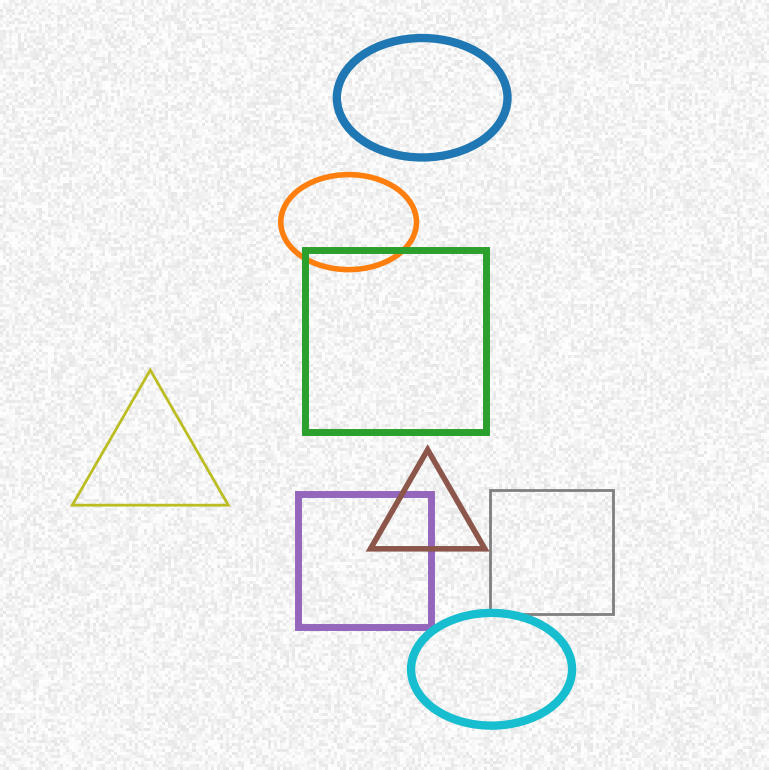[{"shape": "oval", "thickness": 3, "radius": 0.55, "center": [0.548, 0.873]}, {"shape": "oval", "thickness": 2, "radius": 0.44, "center": [0.453, 0.712]}, {"shape": "square", "thickness": 2.5, "radius": 0.59, "center": [0.514, 0.557]}, {"shape": "square", "thickness": 2.5, "radius": 0.43, "center": [0.473, 0.272]}, {"shape": "triangle", "thickness": 2, "radius": 0.43, "center": [0.555, 0.33]}, {"shape": "square", "thickness": 1, "radius": 0.4, "center": [0.716, 0.283]}, {"shape": "triangle", "thickness": 1, "radius": 0.58, "center": [0.195, 0.402]}, {"shape": "oval", "thickness": 3, "radius": 0.52, "center": [0.638, 0.131]}]